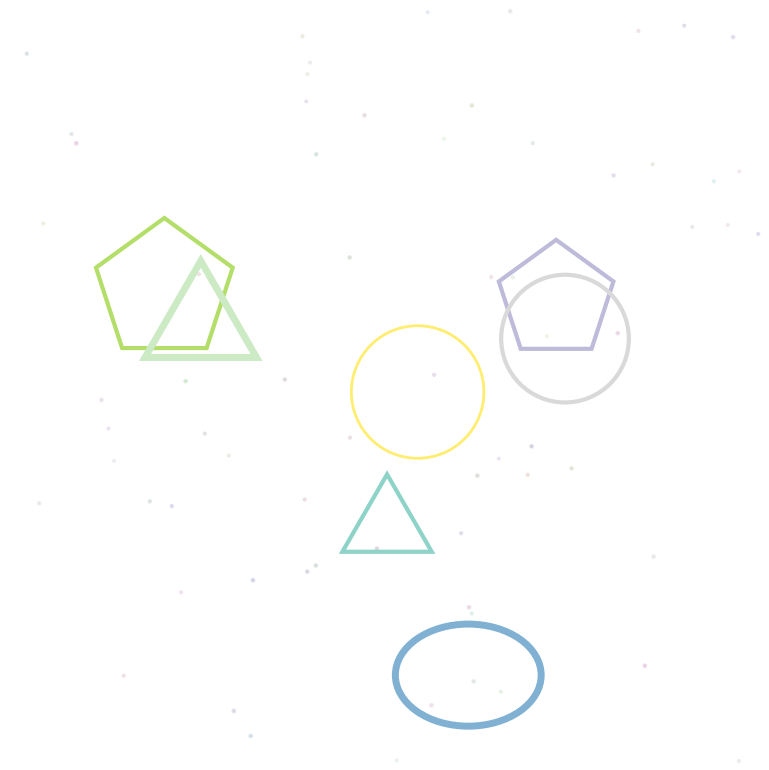[{"shape": "triangle", "thickness": 1.5, "radius": 0.34, "center": [0.503, 0.317]}, {"shape": "pentagon", "thickness": 1.5, "radius": 0.39, "center": [0.722, 0.61]}, {"shape": "oval", "thickness": 2.5, "radius": 0.47, "center": [0.608, 0.123]}, {"shape": "pentagon", "thickness": 1.5, "radius": 0.47, "center": [0.213, 0.624]}, {"shape": "circle", "thickness": 1.5, "radius": 0.41, "center": [0.734, 0.56]}, {"shape": "triangle", "thickness": 2.5, "radius": 0.42, "center": [0.261, 0.578]}, {"shape": "circle", "thickness": 1, "radius": 0.43, "center": [0.542, 0.491]}]